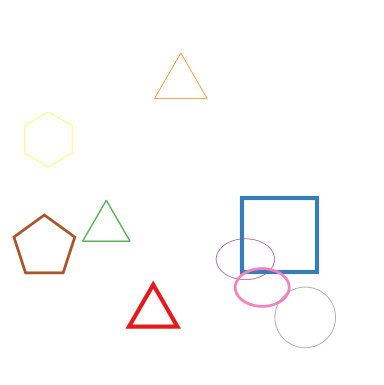[{"shape": "triangle", "thickness": 3, "radius": 0.36, "center": [0.398, 0.188]}, {"shape": "square", "thickness": 3, "radius": 0.48, "center": [0.725, 0.39]}, {"shape": "triangle", "thickness": 1, "radius": 0.36, "center": [0.276, 0.409]}, {"shape": "oval", "thickness": 0.5, "radius": 0.38, "center": [0.637, 0.327]}, {"shape": "triangle", "thickness": 0.5, "radius": 0.39, "center": [0.47, 0.784]}, {"shape": "hexagon", "thickness": 0.5, "radius": 0.36, "center": [0.126, 0.638]}, {"shape": "pentagon", "thickness": 2, "radius": 0.42, "center": [0.115, 0.358]}, {"shape": "oval", "thickness": 2, "radius": 0.35, "center": [0.681, 0.253]}, {"shape": "circle", "thickness": 0.5, "radius": 0.39, "center": [0.793, 0.176]}]